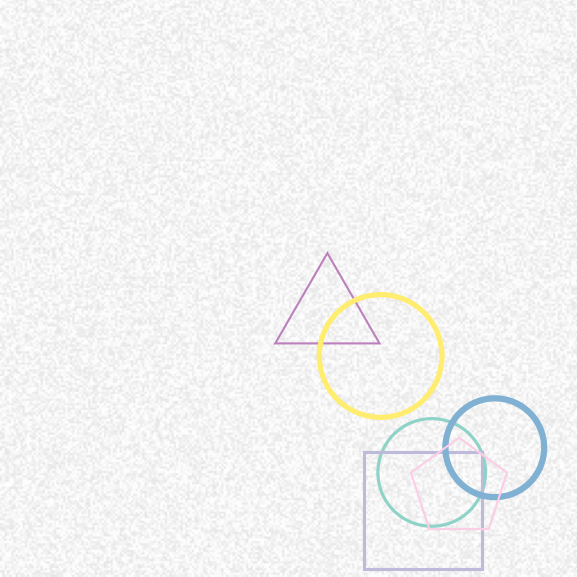[{"shape": "circle", "thickness": 1.5, "radius": 0.47, "center": [0.748, 0.181]}, {"shape": "square", "thickness": 1.5, "radius": 0.51, "center": [0.732, 0.115]}, {"shape": "circle", "thickness": 3, "radius": 0.43, "center": [0.857, 0.224]}, {"shape": "pentagon", "thickness": 1, "radius": 0.44, "center": [0.795, 0.154]}, {"shape": "triangle", "thickness": 1, "radius": 0.52, "center": [0.567, 0.457]}, {"shape": "circle", "thickness": 2.5, "radius": 0.53, "center": [0.659, 0.383]}]